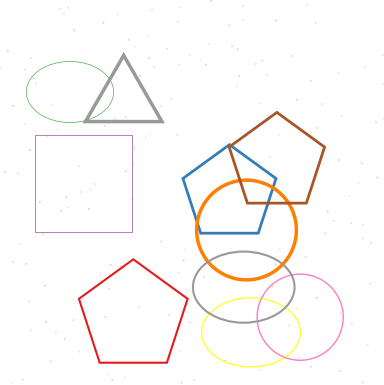[{"shape": "pentagon", "thickness": 1.5, "radius": 0.74, "center": [0.346, 0.178]}, {"shape": "pentagon", "thickness": 2, "radius": 0.64, "center": [0.596, 0.497]}, {"shape": "oval", "thickness": 0.5, "radius": 0.57, "center": [0.182, 0.761]}, {"shape": "square", "thickness": 0.5, "radius": 0.63, "center": [0.217, 0.523]}, {"shape": "circle", "thickness": 2.5, "radius": 0.65, "center": [0.64, 0.403]}, {"shape": "oval", "thickness": 1, "radius": 0.64, "center": [0.652, 0.137]}, {"shape": "pentagon", "thickness": 2, "radius": 0.65, "center": [0.719, 0.578]}, {"shape": "circle", "thickness": 1, "radius": 0.56, "center": [0.78, 0.176]}, {"shape": "oval", "thickness": 1.5, "radius": 0.66, "center": [0.633, 0.254]}, {"shape": "triangle", "thickness": 2.5, "radius": 0.57, "center": [0.321, 0.742]}]